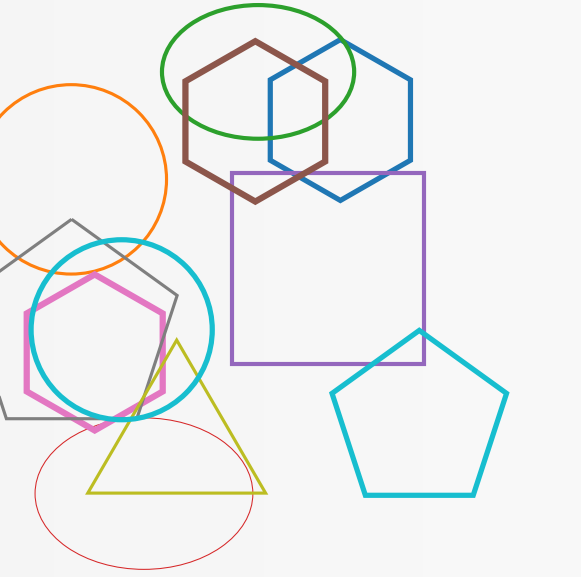[{"shape": "hexagon", "thickness": 2.5, "radius": 0.7, "center": [0.586, 0.791]}, {"shape": "circle", "thickness": 1.5, "radius": 0.82, "center": [0.123, 0.689]}, {"shape": "oval", "thickness": 2, "radius": 0.83, "center": [0.444, 0.875]}, {"shape": "oval", "thickness": 0.5, "radius": 0.94, "center": [0.248, 0.144]}, {"shape": "square", "thickness": 2, "radius": 0.83, "center": [0.565, 0.534]}, {"shape": "hexagon", "thickness": 3, "radius": 0.69, "center": [0.439, 0.789]}, {"shape": "hexagon", "thickness": 3, "radius": 0.68, "center": [0.163, 0.389]}, {"shape": "pentagon", "thickness": 1.5, "radius": 0.95, "center": [0.123, 0.429]}, {"shape": "triangle", "thickness": 1.5, "radius": 0.88, "center": [0.304, 0.234]}, {"shape": "pentagon", "thickness": 2.5, "radius": 0.79, "center": [0.721, 0.269]}, {"shape": "circle", "thickness": 2.5, "radius": 0.78, "center": [0.209, 0.428]}]